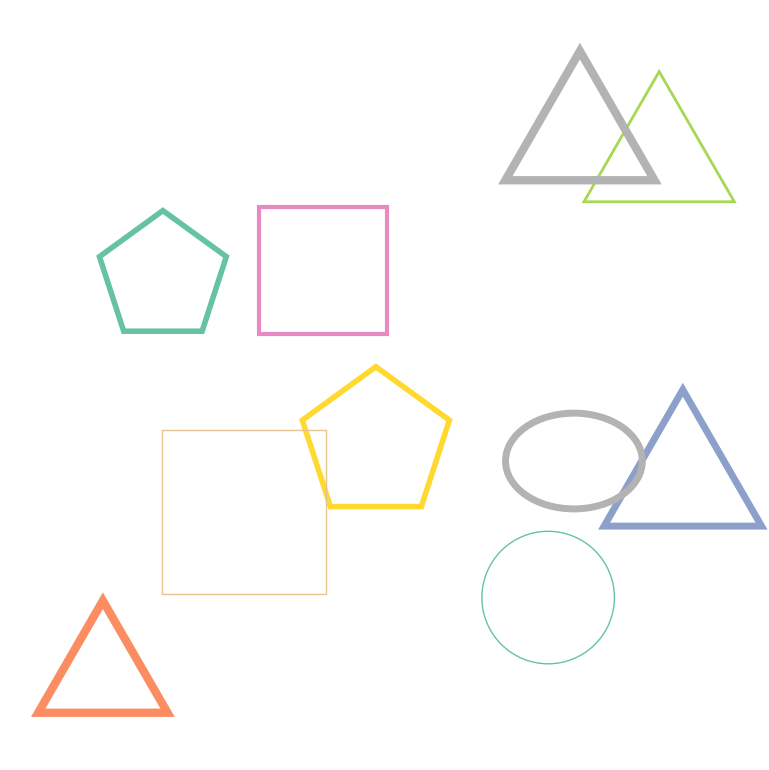[{"shape": "pentagon", "thickness": 2, "radius": 0.43, "center": [0.212, 0.64]}, {"shape": "circle", "thickness": 0.5, "radius": 0.43, "center": [0.712, 0.224]}, {"shape": "triangle", "thickness": 3, "radius": 0.49, "center": [0.134, 0.123]}, {"shape": "triangle", "thickness": 2.5, "radius": 0.59, "center": [0.887, 0.376]}, {"shape": "square", "thickness": 1.5, "radius": 0.41, "center": [0.42, 0.648]}, {"shape": "triangle", "thickness": 1, "radius": 0.56, "center": [0.856, 0.794]}, {"shape": "pentagon", "thickness": 2, "radius": 0.5, "center": [0.488, 0.423]}, {"shape": "square", "thickness": 0.5, "radius": 0.53, "center": [0.317, 0.335]}, {"shape": "triangle", "thickness": 3, "radius": 0.56, "center": [0.753, 0.822]}, {"shape": "oval", "thickness": 2.5, "radius": 0.44, "center": [0.745, 0.401]}]